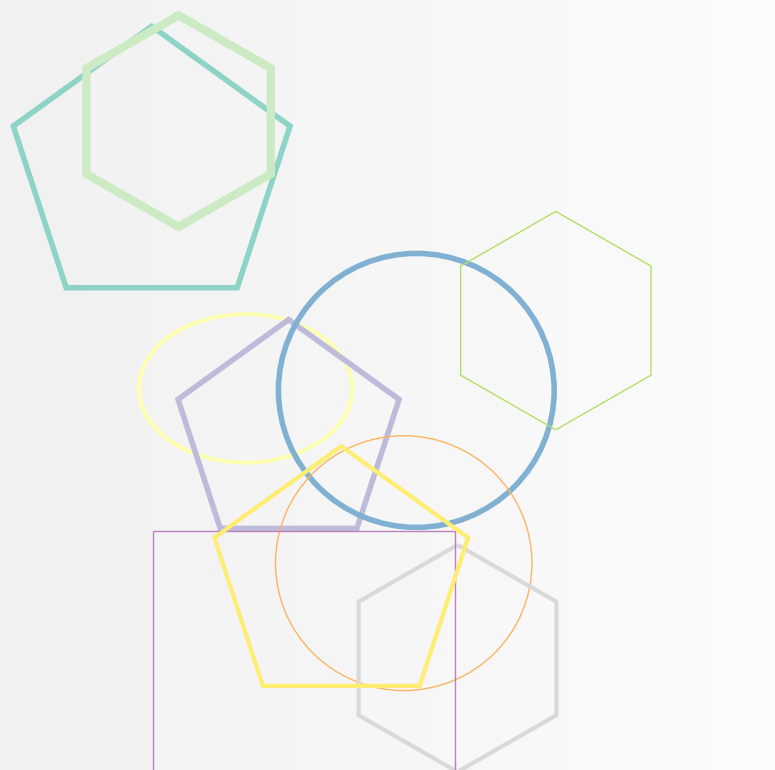[{"shape": "pentagon", "thickness": 2, "radius": 0.94, "center": [0.196, 0.778]}, {"shape": "oval", "thickness": 1.5, "radius": 0.69, "center": [0.317, 0.496]}, {"shape": "pentagon", "thickness": 2, "radius": 0.75, "center": [0.372, 0.435]}, {"shape": "circle", "thickness": 2, "radius": 0.89, "center": [0.537, 0.493]}, {"shape": "circle", "thickness": 0.5, "radius": 0.83, "center": [0.521, 0.269]}, {"shape": "hexagon", "thickness": 0.5, "radius": 0.71, "center": [0.717, 0.584]}, {"shape": "hexagon", "thickness": 1.5, "radius": 0.74, "center": [0.59, 0.145]}, {"shape": "square", "thickness": 0.5, "radius": 0.97, "center": [0.392, 0.115]}, {"shape": "hexagon", "thickness": 3, "radius": 0.69, "center": [0.23, 0.843]}, {"shape": "pentagon", "thickness": 1.5, "radius": 0.86, "center": [0.44, 0.248]}]